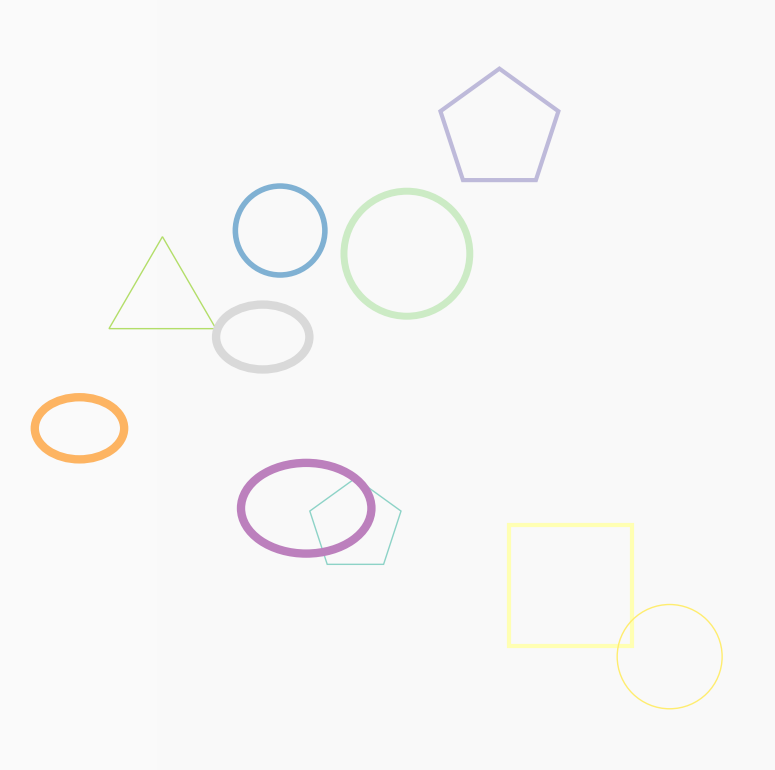[{"shape": "pentagon", "thickness": 0.5, "radius": 0.31, "center": [0.459, 0.317]}, {"shape": "square", "thickness": 1.5, "radius": 0.4, "center": [0.736, 0.24]}, {"shape": "pentagon", "thickness": 1.5, "radius": 0.4, "center": [0.644, 0.831]}, {"shape": "circle", "thickness": 2, "radius": 0.29, "center": [0.361, 0.701]}, {"shape": "oval", "thickness": 3, "radius": 0.29, "center": [0.103, 0.444]}, {"shape": "triangle", "thickness": 0.5, "radius": 0.4, "center": [0.21, 0.613]}, {"shape": "oval", "thickness": 3, "radius": 0.3, "center": [0.339, 0.562]}, {"shape": "oval", "thickness": 3, "radius": 0.42, "center": [0.395, 0.34]}, {"shape": "circle", "thickness": 2.5, "radius": 0.41, "center": [0.525, 0.671]}, {"shape": "circle", "thickness": 0.5, "radius": 0.34, "center": [0.864, 0.147]}]